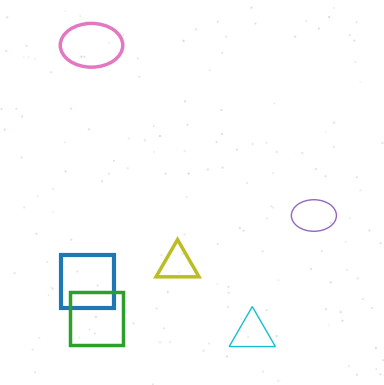[{"shape": "square", "thickness": 3, "radius": 0.34, "center": [0.228, 0.268]}, {"shape": "square", "thickness": 2.5, "radius": 0.34, "center": [0.25, 0.173]}, {"shape": "oval", "thickness": 1, "radius": 0.29, "center": [0.815, 0.44]}, {"shape": "oval", "thickness": 2.5, "radius": 0.41, "center": [0.238, 0.882]}, {"shape": "triangle", "thickness": 2.5, "radius": 0.32, "center": [0.461, 0.313]}, {"shape": "triangle", "thickness": 1, "radius": 0.35, "center": [0.655, 0.134]}]